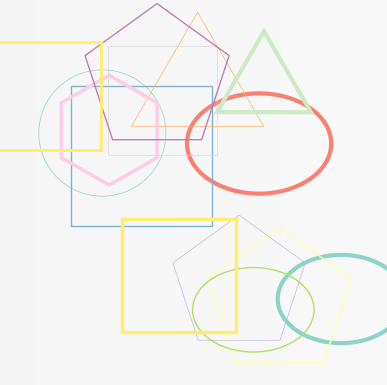[{"shape": "circle", "thickness": 0.5, "radius": 0.82, "center": [0.264, 0.654]}, {"shape": "oval", "thickness": 3, "radius": 0.82, "center": [0.88, 0.223]}, {"shape": "pentagon", "thickness": 1, "radius": 0.97, "center": [0.721, 0.216]}, {"shape": "pentagon", "thickness": 0.5, "radius": 0.9, "center": [0.617, 0.262]}, {"shape": "oval", "thickness": 3, "radius": 0.93, "center": [0.669, 0.627]}, {"shape": "square", "thickness": 1, "radius": 0.91, "center": [0.366, 0.594]}, {"shape": "triangle", "thickness": 0.5, "radius": 0.99, "center": [0.51, 0.77]}, {"shape": "oval", "thickness": 1, "radius": 0.78, "center": [0.654, 0.195]}, {"shape": "hexagon", "thickness": 2.5, "radius": 0.71, "center": [0.282, 0.662]}, {"shape": "square", "thickness": 0.5, "radius": 0.71, "center": [0.419, 0.739]}, {"shape": "pentagon", "thickness": 1, "radius": 0.98, "center": [0.405, 0.795]}, {"shape": "triangle", "thickness": 3, "radius": 0.7, "center": [0.681, 0.779]}, {"shape": "square", "thickness": 2.5, "radius": 0.73, "center": [0.461, 0.286]}, {"shape": "square", "thickness": 2, "radius": 0.7, "center": [0.12, 0.751]}]